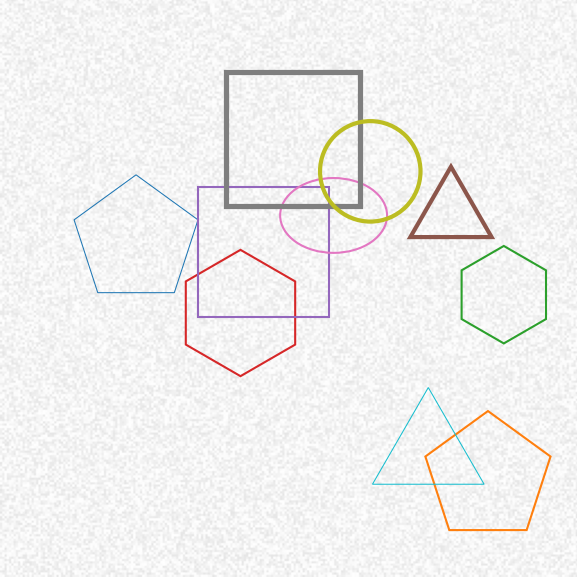[{"shape": "pentagon", "thickness": 0.5, "radius": 0.56, "center": [0.236, 0.584]}, {"shape": "pentagon", "thickness": 1, "radius": 0.57, "center": [0.845, 0.173]}, {"shape": "hexagon", "thickness": 1, "radius": 0.42, "center": [0.872, 0.489]}, {"shape": "hexagon", "thickness": 1, "radius": 0.55, "center": [0.416, 0.457]}, {"shape": "square", "thickness": 1, "radius": 0.56, "center": [0.456, 0.562]}, {"shape": "triangle", "thickness": 2, "radius": 0.41, "center": [0.781, 0.629]}, {"shape": "oval", "thickness": 1, "radius": 0.46, "center": [0.578, 0.626]}, {"shape": "square", "thickness": 2.5, "radius": 0.58, "center": [0.508, 0.759]}, {"shape": "circle", "thickness": 2, "radius": 0.43, "center": [0.641, 0.702]}, {"shape": "triangle", "thickness": 0.5, "radius": 0.56, "center": [0.742, 0.216]}]